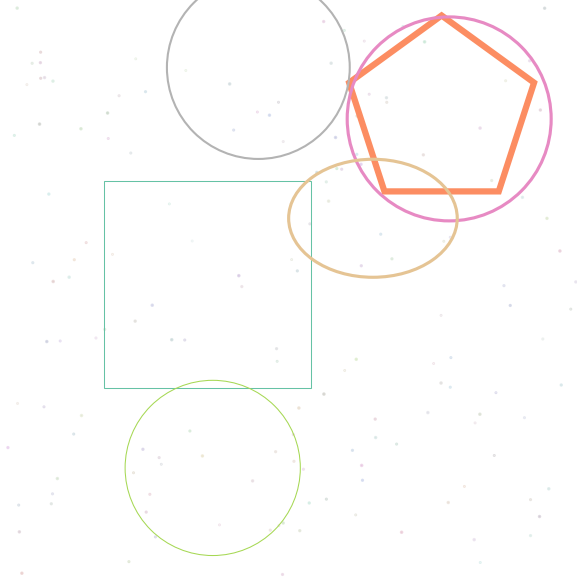[{"shape": "square", "thickness": 0.5, "radius": 0.89, "center": [0.359, 0.506]}, {"shape": "pentagon", "thickness": 3, "radius": 0.84, "center": [0.765, 0.804]}, {"shape": "circle", "thickness": 1.5, "radius": 0.88, "center": [0.778, 0.793]}, {"shape": "circle", "thickness": 0.5, "radius": 0.76, "center": [0.368, 0.189]}, {"shape": "oval", "thickness": 1.5, "radius": 0.73, "center": [0.646, 0.621]}, {"shape": "circle", "thickness": 1, "radius": 0.79, "center": [0.447, 0.882]}]